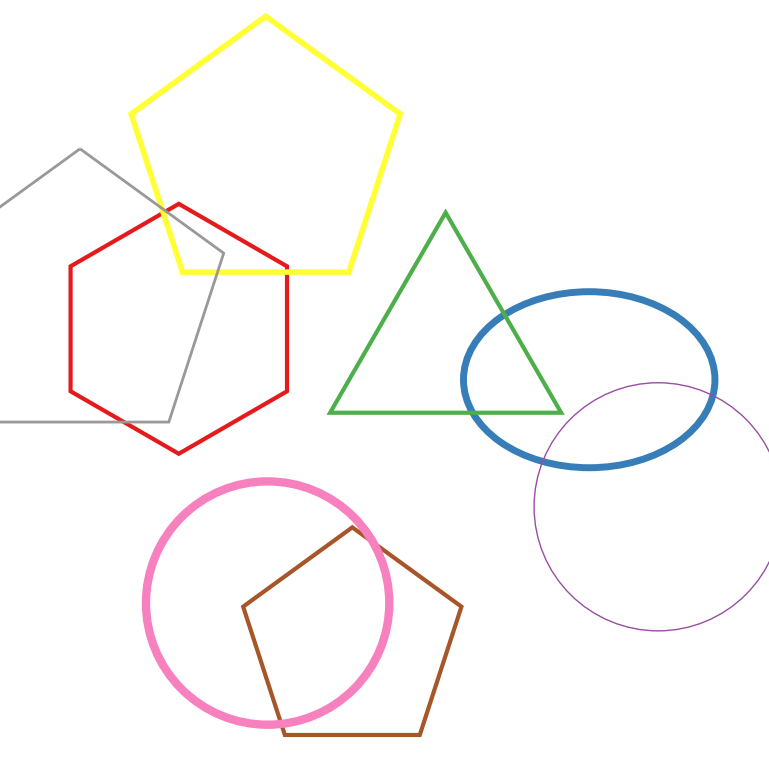[{"shape": "hexagon", "thickness": 1.5, "radius": 0.81, "center": [0.232, 0.573]}, {"shape": "oval", "thickness": 2.5, "radius": 0.82, "center": [0.765, 0.507]}, {"shape": "triangle", "thickness": 1.5, "radius": 0.87, "center": [0.579, 0.551]}, {"shape": "circle", "thickness": 0.5, "radius": 0.81, "center": [0.855, 0.342]}, {"shape": "pentagon", "thickness": 2, "radius": 0.92, "center": [0.345, 0.795]}, {"shape": "pentagon", "thickness": 1.5, "radius": 0.75, "center": [0.458, 0.166]}, {"shape": "circle", "thickness": 3, "radius": 0.79, "center": [0.348, 0.217]}, {"shape": "pentagon", "thickness": 1, "radius": 0.98, "center": [0.104, 0.611]}]